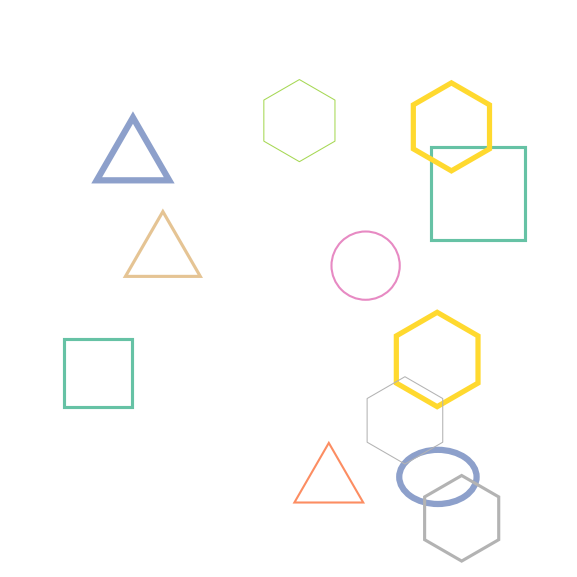[{"shape": "square", "thickness": 1.5, "radius": 0.41, "center": [0.828, 0.664]}, {"shape": "square", "thickness": 1.5, "radius": 0.29, "center": [0.171, 0.352]}, {"shape": "triangle", "thickness": 1, "radius": 0.34, "center": [0.569, 0.163]}, {"shape": "oval", "thickness": 3, "radius": 0.33, "center": [0.758, 0.173]}, {"shape": "triangle", "thickness": 3, "radius": 0.36, "center": [0.23, 0.723]}, {"shape": "circle", "thickness": 1, "radius": 0.3, "center": [0.633, 0.539]}, {"shape": "hexagon", "thickness": 0.5, "radius": 0.36, "center": [0.518, 0.79]}, {"shape": "hexagon", "thickness": 2.5, "radius": 0.38, "center": [0.782, 0.779]}, {"shape": "hexagon", "thickness": 2.5, "radius": 0.41, "center": [0.757, 0.377]}, {"shape": "triangle", "thickness": 1.5, "radius": 0.37, "center": [0.282, 0.558]}, {"shape": "hexagon", "thickness": 0.5, "radius": 0.38, "center": [0.701, 0.271]}, {"shape": "hexagon", "thickness": 1.5, "radius": 0.37, "center": [0.799, 0.102]}]